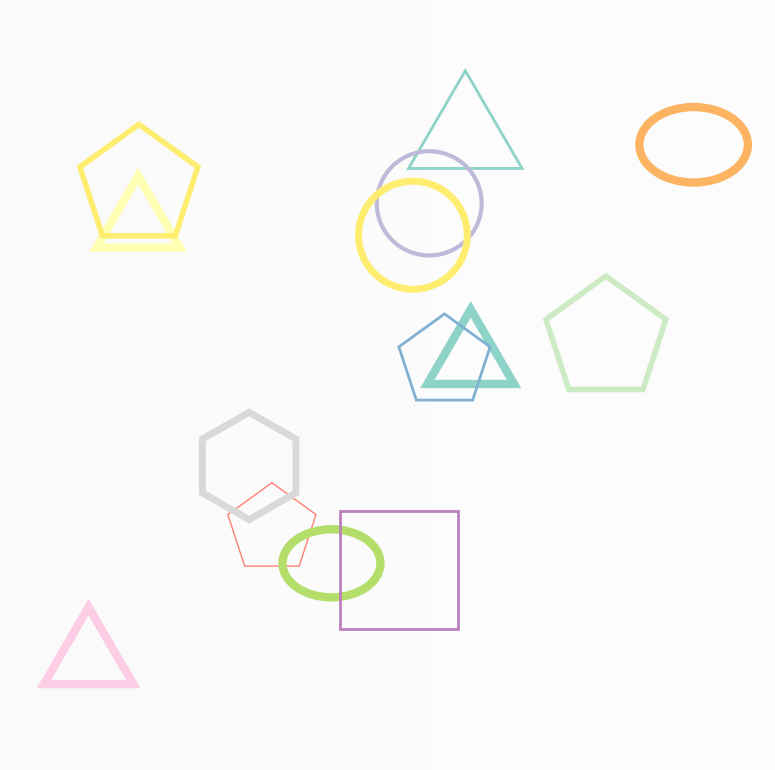[{"shape": "triangle", "thickness": 3, "radius": 0.32, "center": [0.607, 0.534]}, {"shape": "triangle", "thickness": 1, "radius": 0.42, "center": [0.6, 0.824]}, {"shape": "triangle", "thickness": 3, "radius": 0.31, "center": [0.178, 0.71]}, {"shape": "circle", "thickness": 1.5, "radius": 0.34, "center": [0.554, 0.736]}, {"shape": "pentagon", "thickness": 0.5, "radius": 0.3, "center": [0.351, 0.313]}, {"shape": "pentagon", "thickness": 1, "radius": 0.31, "center": [0.574, 0.53]}, {"shape": "oval", "thickness": 3, "radius": 0.35, "center": [0.895, 0.812]}, {"shape": "oval", "thickness": 3, "radius": 0.32, "center": [0.428, 0.268]}, {"shape": "triangle", "thickness": 3, "radius": 0.33, "center": [0.114, 0.145]}, {"shape": "hexagon", "thickness": 2.5, "radius": 0.35, "center": [0.321, 0.395]}, {"shape": "square", "thickness": 1, "radius": 0.38, "center": [0.515, 0.26]}, {"shape": "pentagon", "thickness": 2, "radius": 0.41, "center": [0.782, 0.56]}, {"shape": "circle", "thickness": 2.5, "radius": 0.35, "center": [0.533, 0.695]}, {"shape": "pentagon", "thickness": 2, "radius": 0.4, "center": [0.179, 0.758]}]